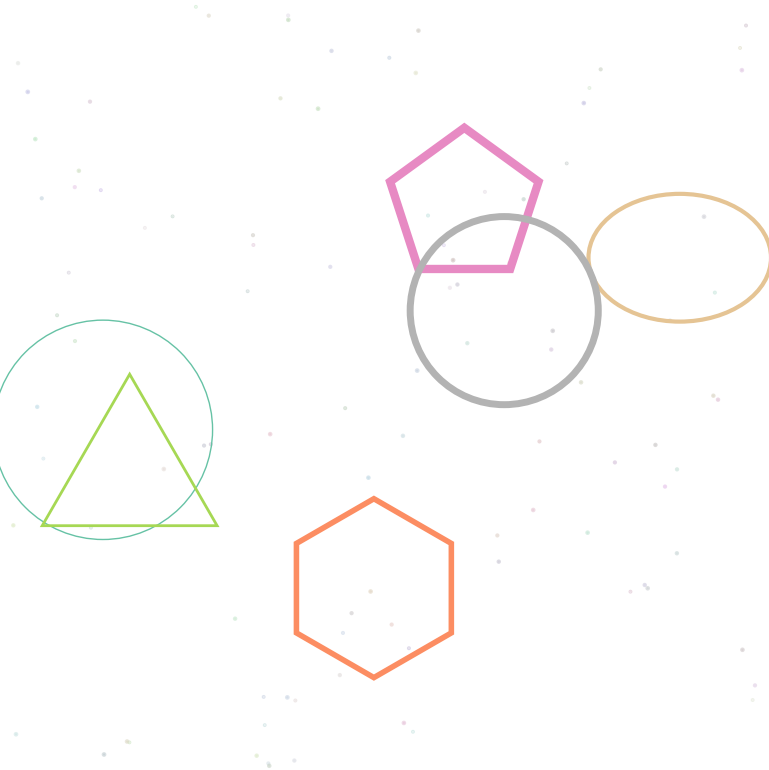[{"shape": "circle", "thickness": 0.5, "radius": 0.71, "center": [0.134, 0.442]}, {"shape": "hexagon", "thickness": 2, "radius": 0.58, "center": [0.486, 0.236]}, {"shape": "pentagon", "thickness": 3, "radius": 0.51, "center": [0.603, 0.733]}, {"shape": "triangle", "thickness": 1, "radius": 0.66, "center": [0.168, 0.383]}, {"shape": "oval", "thickness": 1.5, "radius": 0.59, "center": [0.883, 0.665]}, {"shape": "circle", "thickness": 2.5, "radius": 0.61, "center": [0.655, 0.597]}]